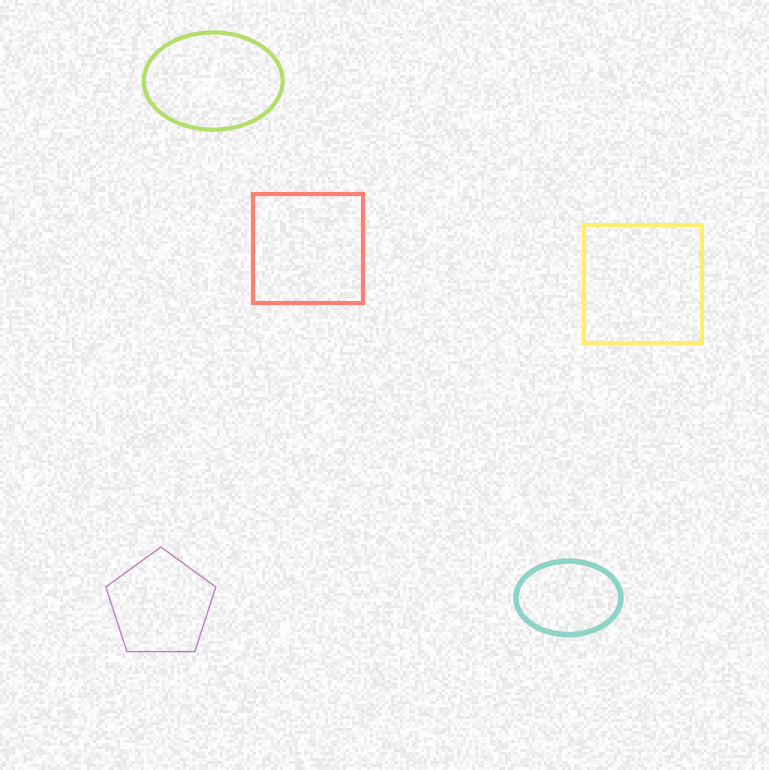[{"shape": "oval", "thickness": 2, "radius": 0.34, "center": [0.738, 0.224]}, {"shape": "square", "thickness": 1.5, "radius": 0.36, "center": [0.4, 0.677]}, {"shape": "oval", "thickness": 1.5, "radius": 0.45, "center": [0.277, 0.895]}, {"shape": "pentagon", "thickness": 0.5, "radius": 0.38, "center": [0.209, 0.215]}, {"shape": "square", "thickness": 1.5, "radius": 0.38, "center": [0.835, 0.631]}]